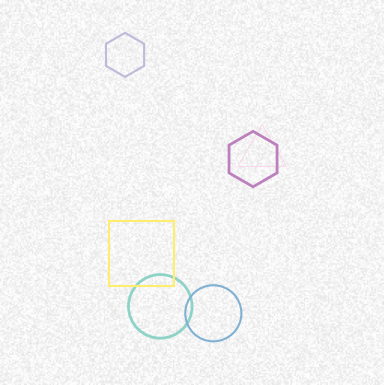[{"shape": "circle", "thickness": 2, "radius": 0.41, "center": [0.416, 0.204]}, {"shape": "hexagon", "thickness": 1.5, "radius": 0.29, "center": [0.325, 0.857]}, {"shape": "circle", "thickness": 1.5, "radius": 0.36, "center": [0.554, 0.186]}, {"shape": "triangle", "thickness": 0.5, "radius": 0.36, "center": [0.681, 0.604]}, {"shape": "hexagon", "thickness": 2, "radius": 0.36, "center": [0.657, 0.587]}, {"shape": "square", "thickness": 1.5, "radius": 0.42, "center": [0.367, 0.341]}]